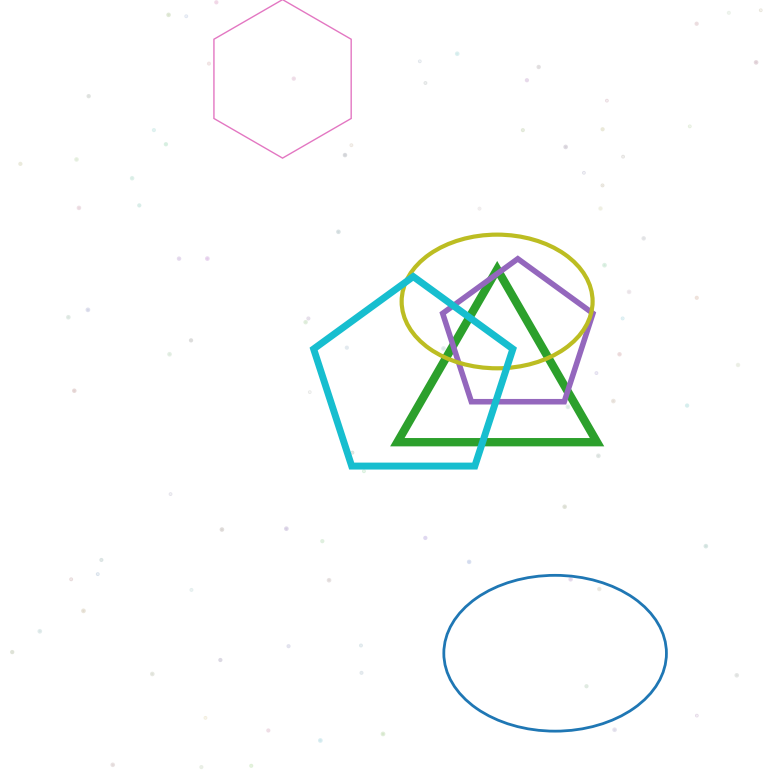[{"shape": "oval", "thickness": 1, "radius": 0.72, "center": [0.721, 0.152]}, {"shape": "triangle", "thickness": 3, "radius": 0.75, "center": [0.646, 0.501]}, {"shape": "pentagon", "thickness": 2, "radius": 0.51, "center": [0.672, 0.561]}, {"shape": "hexagon", "thickness": 0.5, "radius": 0.51, "center": [0.367, 0.898]}, {"shape": "oval", "thickness": 1.5, "radius": 0.62, "center": [0.646, 0.608]}, {"shape": "pentagon", "thickness": 2.5, "radius": 0.68, "center": [0.537, 0.505]}]